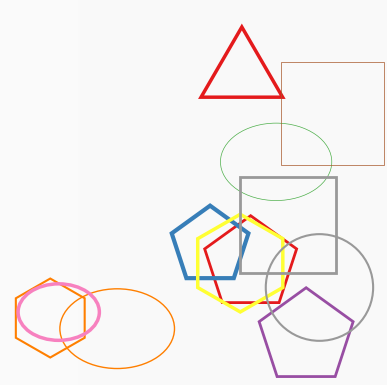[{"shape": "triangle", "thickness": 2.5, "radius": 0.61, "center": [0.624, 0.808]}, {"shape": "pentagon", "thickness": 2, "radius": 0.62, "center": [0.647, 0.315]}, {"shape": "pentagon", "thickness": 3, "radius": 0.52, "center": [0.542, 0.362]}, {"shape": "oval", "thickness": 0.5, "radius": 0.72, "center": [0.713, 0.58]}, {"shape": "pentagon", "thickness": 2, "radius": 0.64, "center": [0.79, 0.125]}, {"shape": "hexagon", "thickness": 1.5, "radius": 0.51, "center": [0.13, 0.174]}, {"shape": "oval", "thickness": 1, "radius": 0.74, "center": [0.302, 0.146]}, {"shape": "hexagon", "thickness": 2.5, "radius": 0.63, "center": [0.62, 0.317]}, {"shape": "square", "thickness": 0.5, "radius": 0.67, "center": [0.858, 0.706]}, {"shape": "oval", "thickness": 2.5, "radius": 0.52, "center": [0.152, 0.189]}, {"shape": "circle", "thickness": 1.5, "radius": 0.69, "center": [0.824, 0.253]}, {"shape": "square", "thickness": 2, "radius": 0.62, "center": [0.743, 0.415]}]